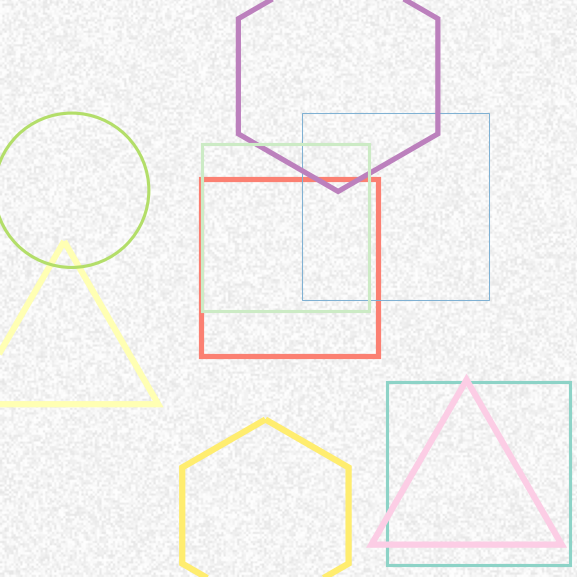[{"shape": "square", "thickness": 1.5, "radius": 0.79, "center": [0.829, 0.179]}, {"shape": "triangle", "thickness": 3, "radius": 0.94, "center": [0.111, 0.393]}, {"shape": "square", "thickness": 2.5, "radius": 0.77, "center": [0.501, 0.535]}, {"shape": "square", "thickness": 0.5, "radius": 0.81, "center": [0.685, 0.641]}, {"shape": "circle", "thickness": 1.5, "radius": 0.67, "center": [0.124, 0.67]}, {"shape": "triangle", "thickness": 3, "radius": 0.95, "center": [0.808, 0.151]}, {"shape": "hexagon", "thickness": 2.5, "radius": 1.0, "center": [0.585, 0.867]}, {"shape": "square", "thickness": 1.5, "radius": 0.72, "center": [0.494, 0.605]}, {"shape": "hexagon", "thickness": 3, "radius": 0.83, "center": [0.46, 0.106]}]